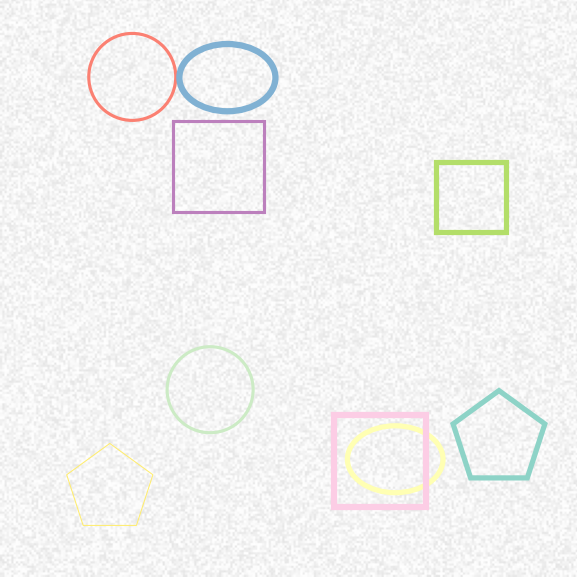[{"shape": "pentagon", "thickness": 2.5, "radius": 0.42, "center": [0.864, 0.239]}, {"shape": "oval", "thickness": 2.5, "radius": 0.41, "center": [0.684, 0.204]}, {"shape": "circle", "thickness": 1.5, "radius": 0.38, "center": [0.229, 0.866]}, {"shape": "oval", "thickness": 3, "radius": 0.42, "center": [0.394, 0.865]}, {"shape": "square", "thickness": 2.5, "radius": 0.3, "center": [0.816, 0.658]}, {"shape": "square", "thickness": 3, "radius": 0.4, "center": [0.658, 0.2]}, {"shape": "square", "thickness": 1.5, "radius": 0.39, "center": [0.378, 0.71]}, {"shape": "circle", "thickness": 1.5, "radius": 0.37, "center": [0.364, 0.324]}, {"shape": "pentagon", "thickness": 0.5, "radius": 0.39, "center": [0.19, 0.153]}]